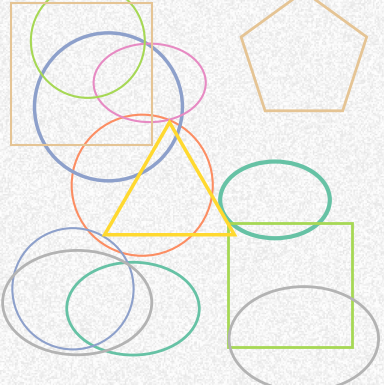[{"shape": "oval", "thickness": 3, "radius": 0.71, "center": [0.714, 0.481]}, {"shape": "oval", "thickness": 2, "radius": 0.86, "center": [0.345, 0.198]}, {"shape": "circle", "thickness": 1.5, "radius": 0.92, "center": [0.369, 0.519]}, {"shape": "circle", "thickness": 2.5, "radius": 0.96, "center": [0.282, 0.722]}, {"shape": "circle", "thickness": 1.5, "radius": 0.79, "center": [0.19, 0.25]}, {"shape": "oval", "thickness": 1.5, "radius": 0.73, "center": [0.389, 0.785]}, {"shape": "square", "thickness": 2, "radius": 0.8, "center": [0.754, 0.261]}, {"shape": "circle", "thickness": 1.5, "radius": 0.74, "center": [0.228, 0.894]}, {"shape": "triangle", "thickness": 2.5, "radius": 0.97, "center": [0.44, 0.488]}, {"shape": "square", "thickness": 1.5, "radius": 0.92, "center": [0.212, 0.809]}, {"shape": "pentagon", "thickness": 2, "radius": 0.86, "center": [0.789, 0.851]}, {"shape": "oval", "thickness": 2, "radius": 0.97, "center": [0.201, 0.214]}, {"shape": "oval", "thickness": 2, "radius": 0.97, "center": [0.789, 0.12]}]